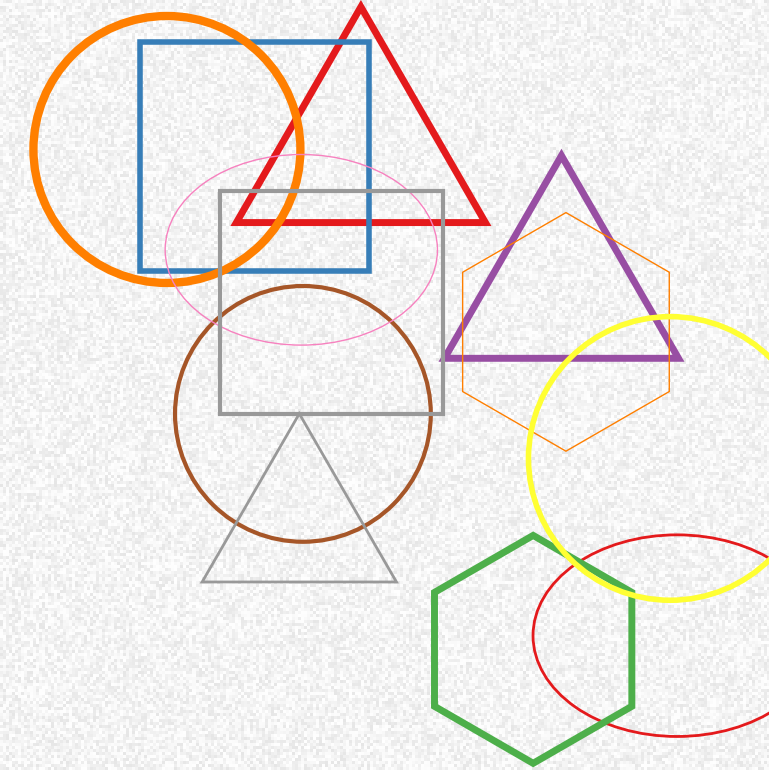[{"shape": "triangle", "thickness": 2.5, "radius": 0.93, "center": [0.469, 0.804]}, {"shape": "oval", "thickness": 1, "radius": 0.94, "center": [0.879, 0.174]}, {"shape": "square", "thickness": 2, "radius": 0.74, "center": [0.331, 0.797]}, {"shape": "hexagon", "thickness": 2.5, "radius": 0.74, "center": [0.692, 0.157]}, {"shape": "triangle", "thickness": 2.5, "radius": 0.88, "center": [0.729, 0.622]}, {"shape": "circle", "thickness": 3, "radius": 0.87, "center": [0.217, 0.806]}, {"shape": "hexagon", "thickness": 0.5, "radius": 0.77, "center": [0.735, 0.569]}, {"shape": "circle", "thickness": 2, "radius": 0.92, "center": [0.87, 0.405]}, {"shape": "circle", "thickness": 1.5, "radius": 0.83, "center": [0.393, 0.462]}, {"shape": "oval", "thickness": 0.5, "radius": 0.88, "center": [0.391, 0.676]}, {"shape": "triangle", "thickness": 1, "radius": 0.73, "center": [0.389, 0.317]}, {"shape": "square", "thickness": 1.5, "radius": 0.72, "center": [0.43, 0.607]}]